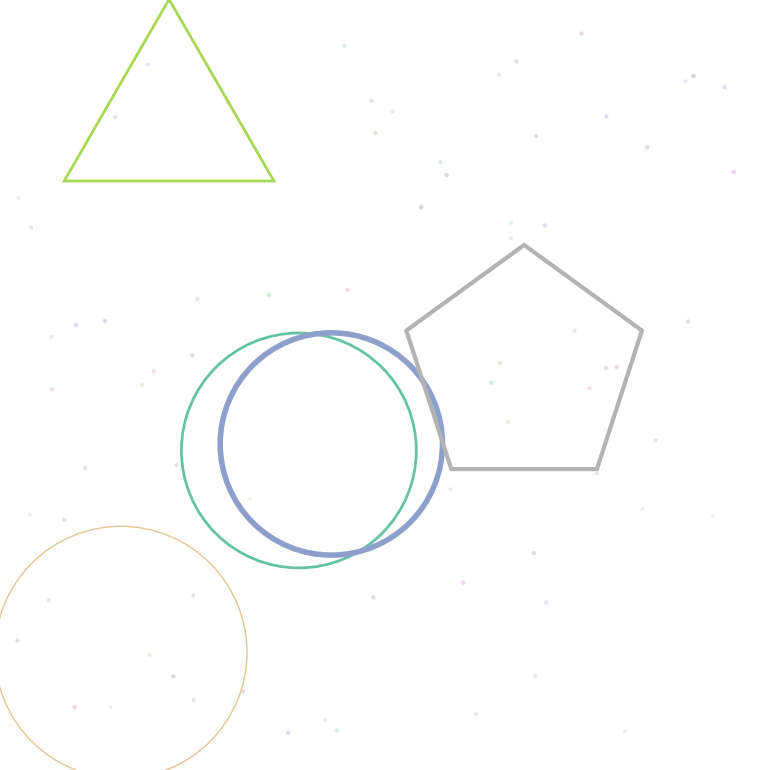[{"shape": "circle", "thickness": 1, "radius": 0.76, "center": [0.388, 0.415]}, {"shape": "circle", "thickness": 2, "radius": 0.72, "center": [0.43, 0.423]}, {"shape": "triangle", "thickness": 1, "radius": 0.79, "center": [0.22, 0.844]}, {"shape": "circle", "thickness": 0.5, "radius": 0.82, "center": [0.157, 0.153]}, {"shape": "pentagon", "thickness": 1.5, "radius": 0.8, "center": [0.681, 0.521]}]